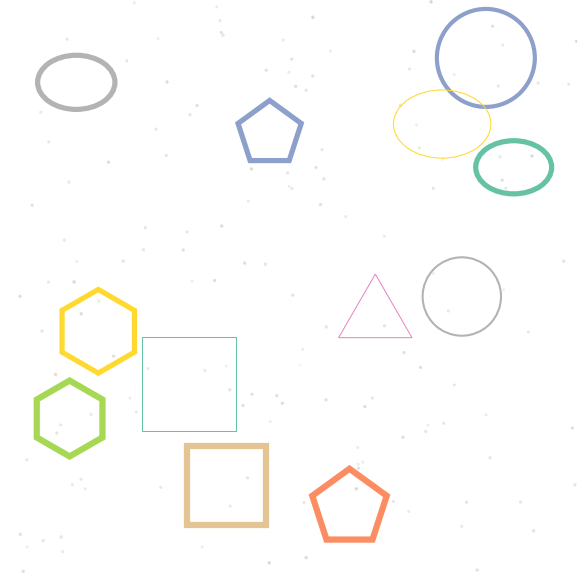[{"shape": "oval", "thickness": 2.5, "radius": 0.33, "center": [0.889, 0.709]}, {"shape": "square", "thickness": 0.5, "radius": 0.41, "center": [0.327, 0.334]}, {"shape": "pentagon", "thickness": 3, "radius": 0.34, "center": [0.605, 0.12]}, {"shape": "pentagon", "thickness": 2.5, "radius": 0.29, "center": [0.467, 0.768]}, {"shape": "circle", "thickness": 2, "radius": 0.42, "center": [0.841, 0.899]}, {"shape": "triangle", "thickness": 0.5, "radius": 0.37, "center": [0.65, 0.451]}, {"shape": "hexagon", "thickness": 3, "radius": 0.33, "center": [0.121, 0.274]}, {"shape": "oval", "thickness": 0.5, "radius": 0.42, "center": [0.766, 0.784]}, {"shape": "hexagon", "thickness": 2.5, "radius": 0.36, "center": [0.17, 0.426]}, {"shape": "square", "thickness": 3, "radius": 0.34, "center": [0.393, 0.159]}, {"shape": "oval", "thickness": 2.5, "radius": 0.33, "center": [0.132, 0.857]}, {"shape": "circle", "thickness": 1, "radius": 0.34, "center": [0.8, 0.486]}]